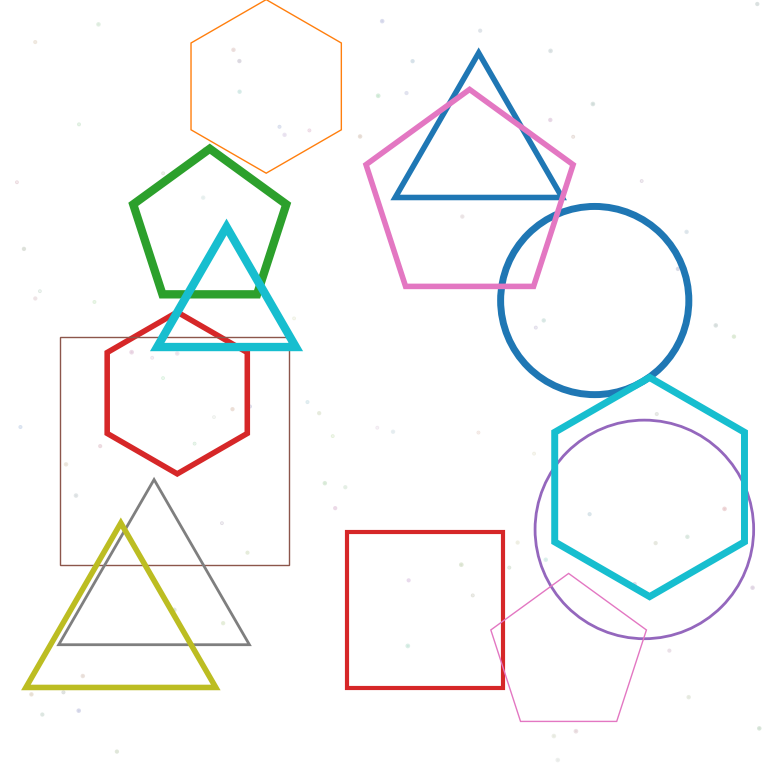[{"shape": "triangle", "thickness": 2, "radius": 0.63, "center": [0.622, 0.806]}, {"shape": "circle", "thickness": 2.5, "radius": 0.61, "center": [0.772, 0.61]}, {"shape": "hexagon", "thickness": 0.5, "radius": 0.56, "center": [0.346, 0.888]}, {"shape": "pentagon", "thickness": 3, "radius": 0.52, "center": [0.272, 0.702]}, {"shape": "hexagon", "thickness": 2, "radius": 0.53, "center": [0.23, 0.49]}, {"shape": "square", "thickness": 1.5, "radius": 0.51, "center": [0.552, 0.208]}, {"shape": "circle", "thickness": 1, "radius": 0.71, "center": [0.837, 0.312]}, {"shape": "square", "thickness": 0.5, "radius": 0.74, "center": [0.227, 0.414]}, {"shape": "pentagon", "thickness": 0.5, "radius": 0.53, "center": [0.738, 0.149]}, {"shape": "pentagon", "thickness": 2, "radius": 0.71, "center": [0.61, 0.742]}, {"shape": "triangle", "thickness": 1, "radius": 0.71, "center": [0.2, 0.234]}, {"shape": "triangle", "thickness": 2, "radius": 0.71, "center": [0.157, 0.178]}, {"shape": "hexagon", "thickness": 2.5, "radius": 0.71, "center": [0.844, 0.367]}, {"shape": "triangle", "thickness": 3, "radius": 0.52, "center": [0.294, 0.601]}]